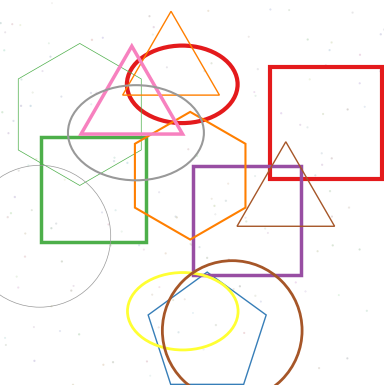[{"shape": "oval", "thickness": 3, "radius": 0.72, "center": [0.473, 0.781]}, {"shape": "square", "thickness": 3, "radius": 0.73, "center": [0.847, 0.68]}, {"shape": "pentagon", "thickness": 1, "radius": 0.81, "center": [0.538, 0.132]}, {"shape": "square", "thickness": 2.5, "radius": 0.68, "center": [0.243, 0.508]}, {"shape": "hexagon", "thickness": 0.5, "radius": 0.92, "center": [0.207, 0.703]}, {"shape": "square", "thickness": 2.5, "radius": 0.71, "center": [0.641, 0.428]}, {"shape": "hexagon", "thickness": 1.5, "radius": 0.83, "center": [0.494, 0.544]}, {"shape": "triangle", "thickness": 1, "radius": 0.73, "center": [0.444, 0.826]}, {"shape": "oval", "thickness": 2, "radius": 0.72, "center": [0.475, 0.192]}, {"shape": "triangle", "thickness": 1, "radius": 0.73, "center": [0.742, 0.485]}, {"shape": "circle", "thickness": 2, "radius": 0.91, "center": [0.603, 0.141]}, {"shape": "triangle", "thickness": 2.5, "radius": 0.76, "center": [0.342, 0.728]}, {"shape": "oval", "thickness": 1.5, "radius": 0.88, "center": [0.353, 0.655]}, {"shape": "circle", "thickness": 0.5, "radius": 0.92, "center": [0.103, 0.386]}]